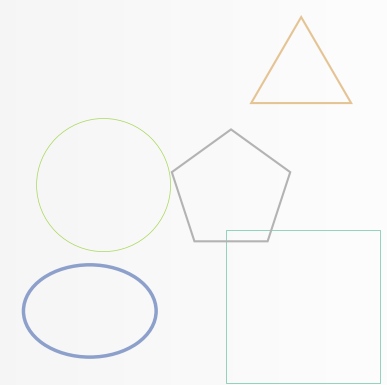[{"shape": "square", "thickness": 0.5, "radius": 0.99, "center": [0.781, 0.203]}, {"shape": "oval", "thickness": 2.5, "radius": 0.86, "center": [0.232, 0.192]}, {"shape": "circle", "thickness": 0.5, "radius": 0.86, "center": [0.267, 0.519]}, {"shape": "triangle", "thickness": 1.5, "radius": 0.74, "center": [0.777, 0.807]}, {"shape": "pentagon", "thickness": 1.5, "radius": 0.8, "center": [0.596, 0.503]}]